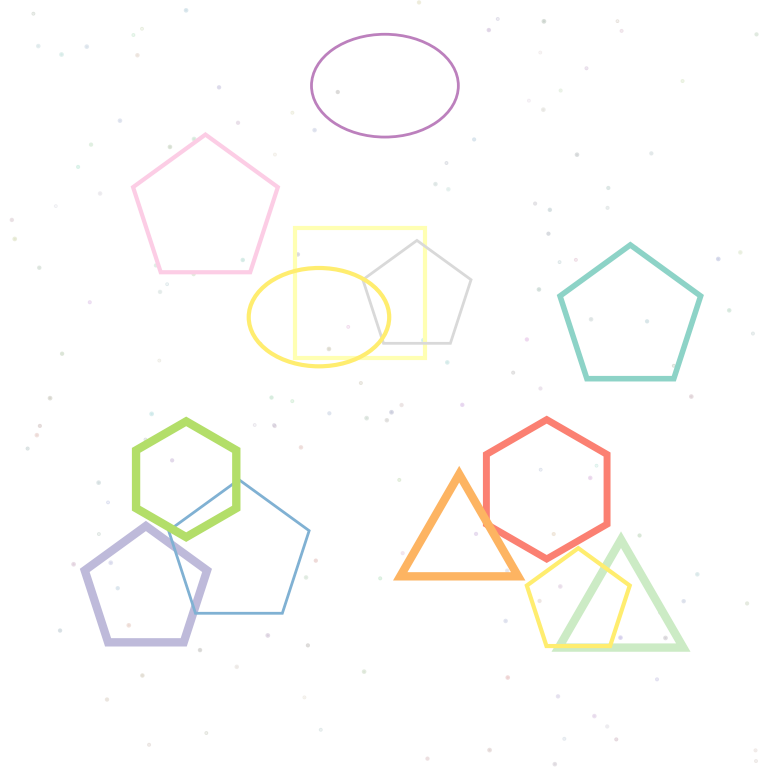[{"shape": "pentagon", "thickness": 2, "radius": 0.48, "center": [0.819, 0.586]}, {"shape": "square", "thickness": 1.5, "radius": 0.42, "center": [0.467, 0.62]}, {"shape": "pentagon", "thickness": 3, "radius": 0.42, "center": [0.189, 0.233]}, {"shape": "hexagon", "thickness": 2.5, "radius": 0.45, "center": [0.71, 0.365]}, {"shape": "pentagon", "thickness": 1, "radius": 0.48, "center": [0.31, 0.281]}, {"shape": "triangle", "thickness": 3, "radius": 0.44, "center": [0.596, 0.296]}, {"shape": "hexagon", "thickness": 3, "radius": 0.38, "center": [0.242, 0.378]}, {"shape": "pentagon", "thickness": 1.5, "radius": 0.49, "center": [0.267, 0.726]}, {"shape": "pentagon", "thickness": 1, "radius": 0.37, "center": [0.541, 0.614]}, {"shape": "oval", "thickness": 1, "radius": 0.48, "center": [0.5, 0.889]}, {"shape": "triangle", "thickness": 3, "radius": 0.47, "center": [0.807, 0.206]}, {"shape": "oval", "thickness": 1.5, "radius": 0.46, "center": [0.414, 0.588]}, {"shape": "pentagon", "thickness": 1.5, "radius": 0.35, "center": [0.751, 0.218]}]